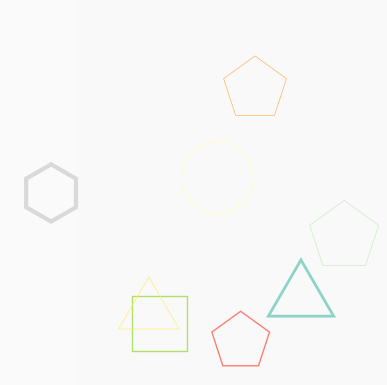[{"shape": "triangle", "thickness": 2, "radius": 0.49, "center": [0.777, 0.227]}, {"shape": "circle", "thickness": 0.5, "radius": 0.46, "center": [0.561, 0.538]}, {"shape": "pentagon", "thickness": 1, "radius": 0.39, "center": [0.621, 0.113]}, {"shape": "pentagon", "thickness": 0.5, "radius": 0.43, "center": [0.658, 0.769]}, {"shape": "square", "thickness": 1, "radius": 0.36, "center": [0.411, 0.159]}, {"shape": "hexagon", "thickness": 3, "radius": 0.37, "center": [0.132, 0.499]}, {"shape": "pentagon", "thickness": 0.5, "radius": 0.47, "center": [0.888, 0.386]}, {"shape": "triangle", "thickness": 0.5, "radius": 0.45, "center": [0.384, 0.191]}]